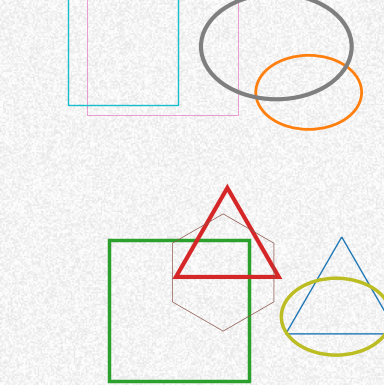[{"shape": "triangle", "thickness": 1, "radius": 0.84, "center": [0.888, 0.217]}, {"shape": "oval", "thickness": 2, "radius": 0.69, "center": [0.802, 0.76]}, {"shape": "square", "thickness": 2.5, "radius": 0.91, "center": [0.465, 0.194]}, {"shape": "triangle", "thickness": 3, "radius": 0.77, "center": [0.591, 0.358]}, {"shape": "hexagon", "thickness": 0.5, "radius": 0.76, "center": [0.58, 0.292]}, {"shape": "square", "thickness": 0.5, "radius": 0.98, "center": [0.422, 0.898]}, {"shape": "oval", "thickness": 3, "radius": 0.98, "center": [0.718, 0.879]}, {"shape": "oval", "thickness": 2.5, "radius": 0.71, "center": [0.873, 0.177]}, {"shape": "square", "thickness": 1, "radius": 0.71, "center": [0.32, 0.869]}]